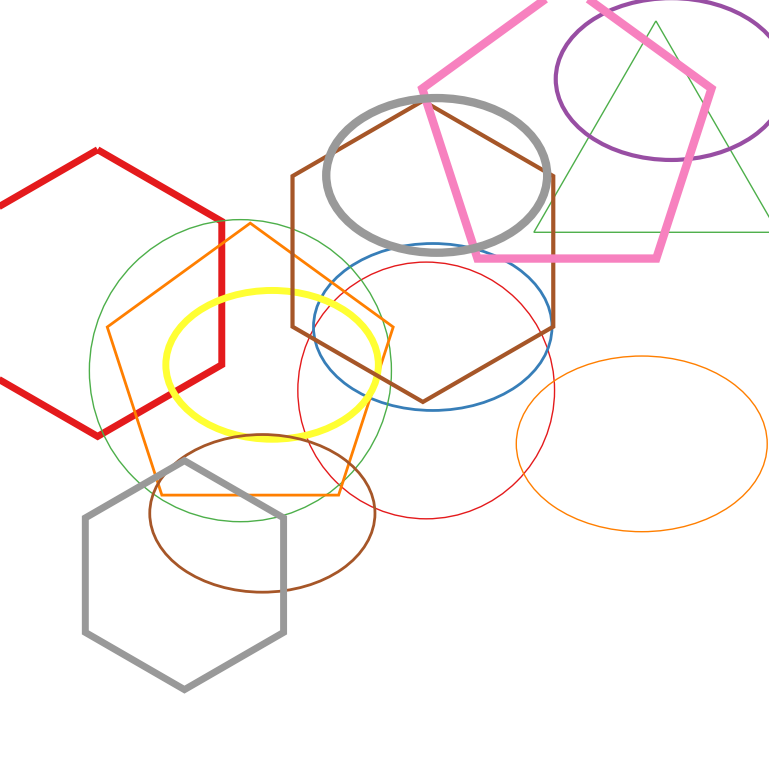[{"shape": "circle", "thickness": 0.5, "radius": 0.83, "center": [0.553, 0.493]}, {"shape": "hexagon", "thickness": 2.5, "radius": 0.93, "center": [0.127, 0.619]}, {"shape": "oval", "thickness": 1, "radius": 0.77, "center": [0.562, 0.575]}, {"shape": "triangle", "thickness": 0.5, "radius": 0.92, "center": [0.852, 0.79]}, {"shape": "circle", "thickness": 0.5, "radius": 0.98, "center": [0.312, 0.519]}, {"shape": "oval", "thickness": 1.5, "radius": 0.75, "center": [0.872, 0.897]}, {"shape": "pentagon", "thickness": 1, "radius": 0.98, "center": [0.325, 0.515]}, {"shape": "oval", "thickness": 0.5, "radius": 0.81, "center": [0.833, 0.424]}, {"shape": "oval", "thickness": 2.5, "radius": 0.69, "center": [0.353, 0.526]}, {"shape": "hexagon", "thickness": 1.5, "radius": 0.98, "center": [0.549, 0.674]}, {"shape": "oval", "thickness": 1, "radius": 0.73, "center": [0.341, 0.333]}, {"shape": "pentagon", "thickness": 3, "radius": 0.99, "center": [0.736, 0.824]}, {"shape": "hexagon", "thickness": 2.5, "radius": 0.74, "center": [0.24, 0.253]}, {"shape": "oval", "thickness": 3, "radius": 0.72, "center": [0.567, 0.772]}]